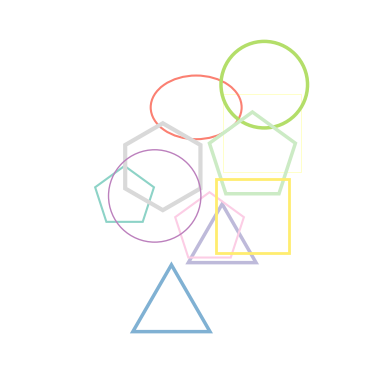[{"shape": "pentagon", "thickness": 1.5, "radius": 0.4, "center": [0.323, 0.489]}, {"shape": "square", "thickness": 0.5, "radius": 0.51, "center": [0.682, 0.655]}, {"shape": "triangle", "thickness": 2.5, "radius": 0.51, "center": [0.577, 0.369]}, {"shape": "oval", "thickness": 1.5, "radius": 0.59, "center": [0.51, 0.721]}, {"shape": "triangle", "thickness": 2.5, "radius": 0.58, "center": [0.445, 0.196]}, {"shape": "circle", "thickness": 2.5, "radius": 0.56, "center": [0.686, 0.78]}, {"shape": "pentagon", "thickness": 1.5, "radius": 0.47, "center": [0.544, 0.407]}, {"shape": "hexagon", "thickness": 3, "radius": 0.56, "center": [0.423, 0.567]}, {"shape": "circle", "thickness": 1, "radius": 0.6, "center": [0.402, 0.491]}, {"shape": "pentagon", "thickness": 2.5, "radius": 0.59, "center": [0.656, 0.592]}, {"shape": "square", "thickness": 2, "radius": 0.48, "center": [0.656, 0.439]}]